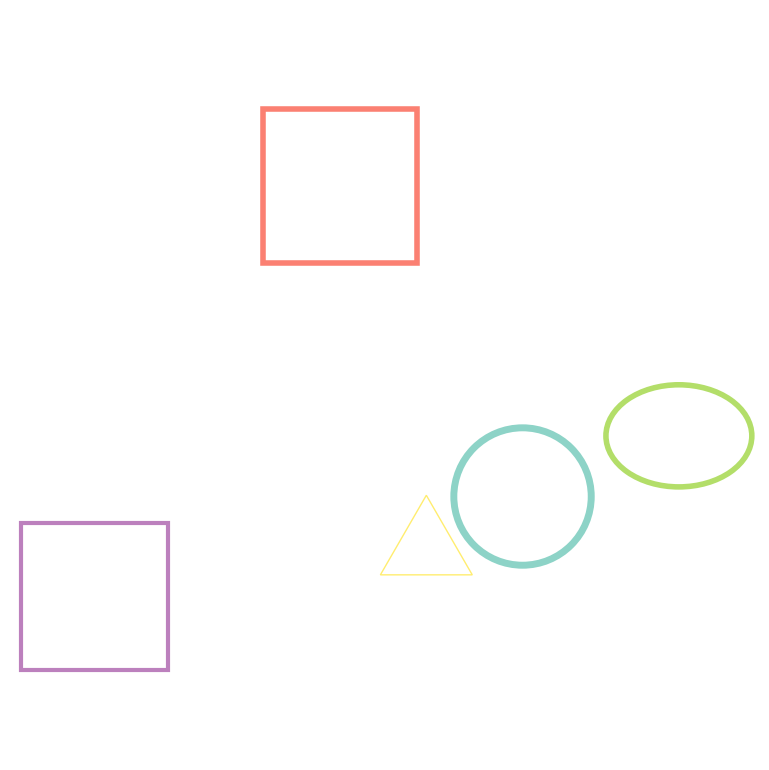[{"shape": "circle", "thickness": 2.5, "radius": 0.45, "center": [0.679, 0.355]}, {"shape": "square", "thickness": 2, "radius": 0.5, "center": [0.442, 0.759]}, {"shape": "oval", "thickness": 2, "radius": 0.47, "center": [0.882, 0.434]}, {"shape": "square", "thickness": 1.5, "radius": 0.48, "center": [0.123, 0.225]}, {"shape": "triangle", "thickness": 0.5, "radius": 0.34, "center": [0.554, 0.288]}]